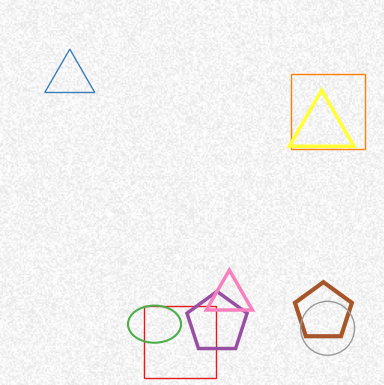[{"shape": "square", "thickness": 1, "radius": 0.47, "center": [0.467, 0.112]}, {"shape": "triangle", "thickness": 1, "radius": 0.38, "center": [0.181, 0.797]}, {"shape": "oval", "thickness": 1.5, "radius": 0.34, "center": [0.401, 0.158]}, {"shape": "pentagon", "thickness": 2.5, "radius": 0.41, "center": [0.564, 0.161]}, {"shape": "square", "thickness": 1, "radius": 0.48, "center": [0.853, 0.71]}, {"shape": "triangle", "thickness": 2.5, "radius": 0.48, "center": [0.835, 0.668]}, {"shape": "pentagon", "thickness": 3, "radius": 0.39, "center": [0.84, 0.189]}, {"shape": "triangle", "thickness": 2.5, "radius": 0.35, "center": [0.596, 0.229]}, {"shape": "circle", "thickness": 1, "radius": 0.35, "center": [0.851, 0.147]}]